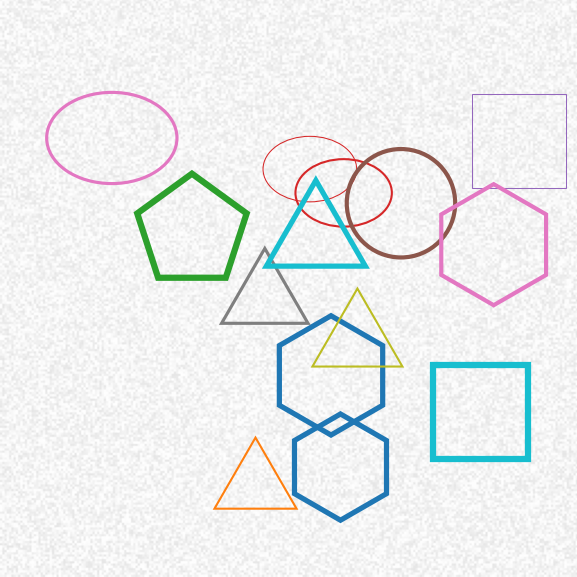[{"shape": "hexagon", "thickness": 2.5, "radius": 0.52, "center": [0.573, 0.349]}, {"shape": "hexagon", "thickness": 2.5, "radius": 0.46, "center": [0.59, 0.19]}, {"shape": "triangle", "thickness": 1, "radius": 0.41, "center": [0.442, 0.159]}, {"shape": "pentagon", "thickness": 3, "radius": 0.5, "center": [0.332, 0.599]}, {"shape": "oval", "thickness": 1, "radius": 0.42, "center": [0.595, 0.665]}, {"shape": "oval", "thickness": 0.5, "radius": 0.41, "center": [0.537, 0.706]}, {"shape": "square", "thickness": 0.5, "radius": 0.41, "center": [0.899, 0.754]}, {"shape": "circle", "thickness": 2, "radius": 0.47, "center": [0.694, 0.647]}, {"shape": "hexagon", "thickness": 2, "radius": 0.52, "center": [0.855, 0.575]}, {"shape": "oval", "thickness": 1.5, "radius": 0.56, "center": [0.194, 0.76]}, {"shape": "triangle", "thickness": 1.5, "radius": 0.43, "center": [0.459, 0.483]}, {"shape": "triangle", "thickness": 1, "radius": 0.45, "center": [0.619, 0.409]}, {"shape": "square", "thickness": 3, "radius": 0.41, "center": [0.832, 0.286]}, {"shape": "triangle", "thickness": 2.5, "radius": 0.49, "center": [0.547, 0.588]}]